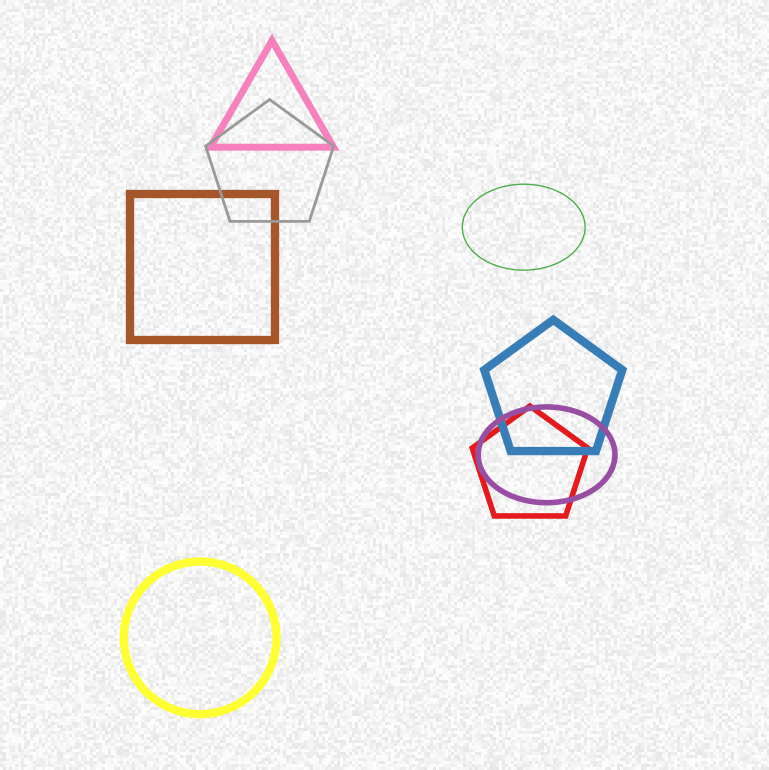[{"shape": "pentagon", "thickness": 2, "radius": 0.39, "center": [0.688, 0.394]}, {"shape": "pentagon", "thickness": 3, "radius": 0.47, "center": [0.719, 0.49]}, {"shape": "oval", "thickness": 0.5, "radius": 0.4, "center": [0.68, 0.705]}, {"shape": "oval", "thickness": 2, "radius": 0.44, "center": [0.71, 0.409]}, {"shape": "circle", "thickness": 3, "radius": 0.5, "center": [0.26, 0.172]}, {"shape": "square", "thickness": 3, "radius": 0.47, "center": [0.263, 0.653]}, {"shape": "triangle", "thickness": 2.5, "radius": 0.46, "center": [0.353, 0.855]}, {"shape": "pentagon", "thickness": 1, "radius": 0.44, "center": [0.35, 0.783]}]